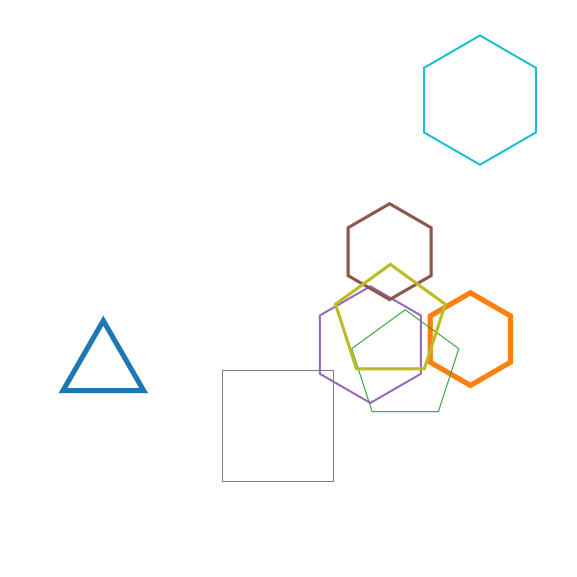[{"shape": "triangle", "thickness": 2.5, "radius": 0.4, "center": [0.179, 0.363]}, {"shape": "hexagon", "thickness": 2.5, "radius": 0.4, "center": [0.815, 0.412]}, {"shape": "pentagon", "thickness": 0.5, "radius": 0.49, "center": [0.702, 0.365]}, {"shape": "hexagon", "thickness": 1, "radius": 0.51, "center": [0.641, 0.402]}, {"shape": "hexagon", "thickness": 1.5, "radius": 0.42, "center": [0.675, 0.563]}, {"shape": "square", "thickness": 0.5, "radius": 0.48, "center": [0.481, 0.263]}, {"shape": "pentagon", "thickness": 1.5, "radius": 0.5, "center": [0.676, 0.441]}, {"shape": "hexagon", "thickness": 1, "radius": 0.56, "center": [0.831, 0.826]}]